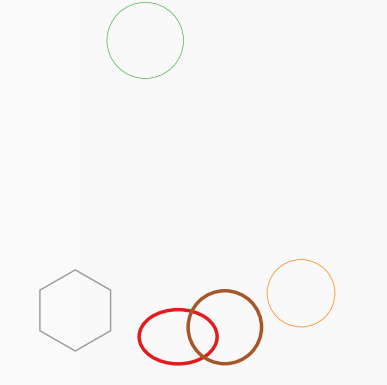[{"shape": "oval", "thickness": 2.5, "radius": 0.5, "center": [0.46, 0.125]}, {"shape": "circle", "thickness": 0.5, "radius": 0.49, "center": [0.375, 0.895]}, {"shape": "circle", "thickness": 0.5, "radius": 0.44, "center": [0.777, 0.238]}, {"shape": "circle", "thickness": 2.5, "radius": 0.47, "center": [0.58, 0.15]}, {"shape": "hexagon", "thickness": 1, "radius": 0.53, "center": [0.194, 0.194]}]